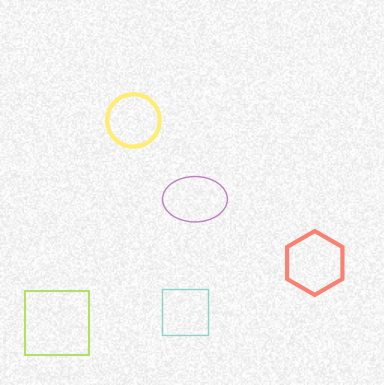[{"shape": "square", "thickness": 1, "radius": 0.3, "center": [0.48, 0.19]}, {"shape": "hexagon", "thickness": 3, "radius": 0.41, "center": [0.818, 0.317]}, {"shape": "square", "thickness": 1.5, "radius": 0.42, "center": [0.149, 0.161]}, {"shape": "oval", "thickness": 1, "radius": 0.42, "center": [0.506, 0.483]}, {"shape": "circle", "thickness": 3, "radius": 0.34, "center": [0.347, 0.687]}]